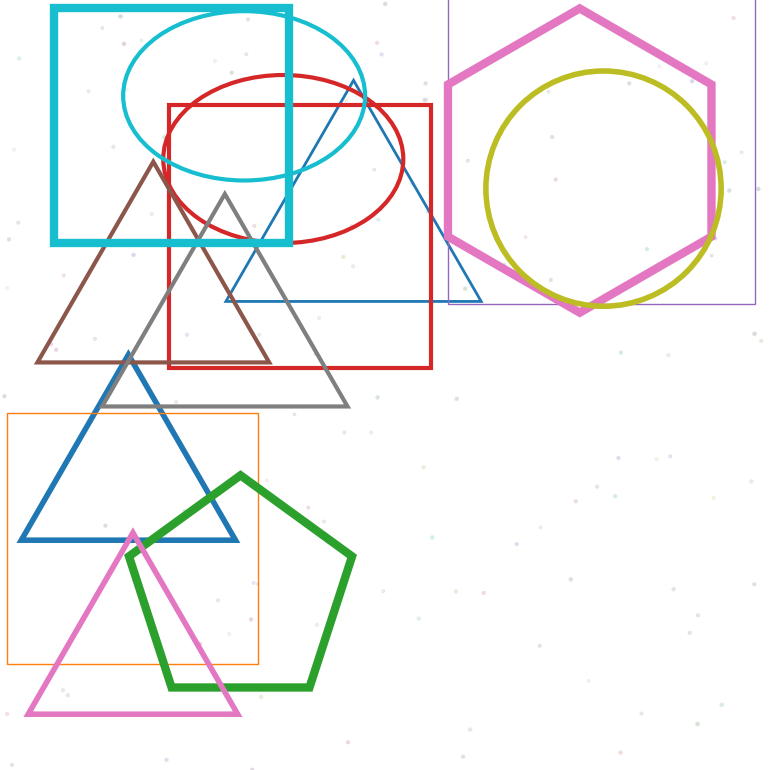[{"shape": "triangle", "thickness": 2, "radius": 0.8, "center": [0.167, 0.379]}, {"shape": "triangle", "thickness": 1, "radius": 0.96, "center": [0.459, 0.704]}, {"shape": "square", "thickness": 0.5, "radius": 0.81, "center": [0.172, 0.3]}, {"shape": "pentagon", "thickness": 3, "radius": 0.76, "center": [0.312, 0.23]}, {"shape": "oval", "thickness": 1.5, "radius": 0.78, "center": [0.368, 0.793]}, {"shape": "square", "thickness": 1.5, "radius": 0.85, "center": [0.39, 0.693]}, {"shape": "square", "thickness": 0.5, "radius": 1.0, "center": [0.781, 0.804]}, {"shape": "triangle", "thickness": 1.5, "radius": 0.87, "center": [0.199, 0.616]}, {"shape": "triangle", "thickness": 2, "radius": 0.79, "center": [0.173, 0.151]}, {"shape": "hexagon", "thickness": 3, "radius": 0.99, "center": [0.753, 0.791]}, {"shape": "triangle", "thickness": 1.5, "radius": 0.92, "center": [0.292, 0.564]}, {"shape": "circle", "thickness": 2, "radius": 0.76, "center": [0.784, 0.755]}, {"shape": "oval", "thickness": 1.5, "radius": 0.79, "center": [0.317, 0.876]}, {"shape": "square", "thickness": 3, "radius": 0.76, "center": [0.223, 0.837]}]